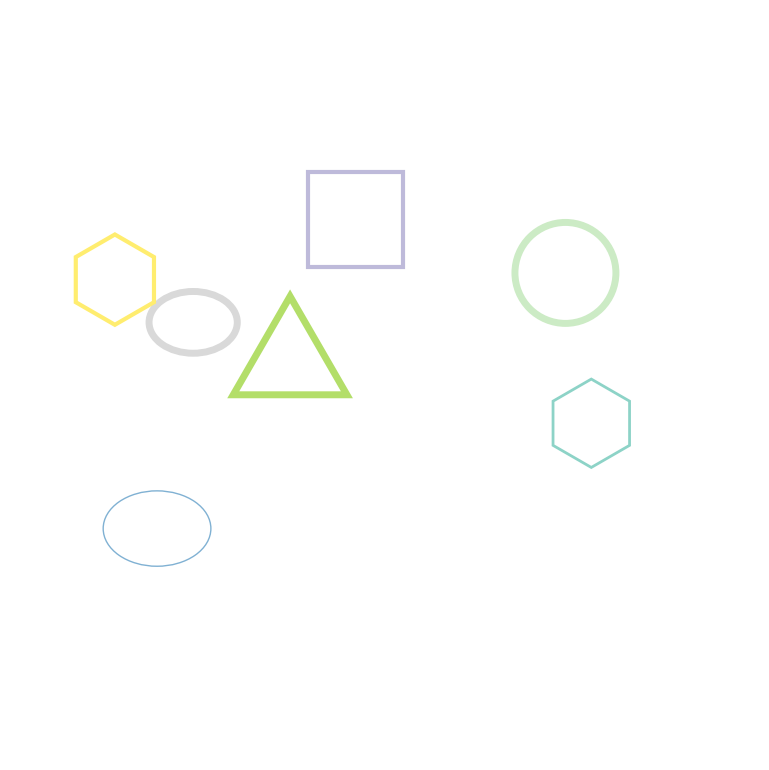[{"shape": "hexagon", "thickness": 1, "radius": 0.29, "center": [0.768, 0.45]}, {"shape": "square", "thickness": 1.5, "radius": 0.31, "center": [0.461, 0.715]}, {"shape": "oval", "thickness": 0.5, "radius": 0.35, "center": [0.204, 0.314]}, {"shape": "triangle", "thickness": 2.5, "radius": 0.43, "center": [0.377, 0.53]}, {"shape": "oval", "thickness": 2.5, "radius": 0.29, "center": [0.251, 0.581]}, {"shape": "circle", "thickness": 2.5, "radius": 0.33, "center": [0.734, 0.646]}, {"shape": "hexagon", "thickness": 1.5, "radius": 0.29, "center": [0.149, 0.637]}]